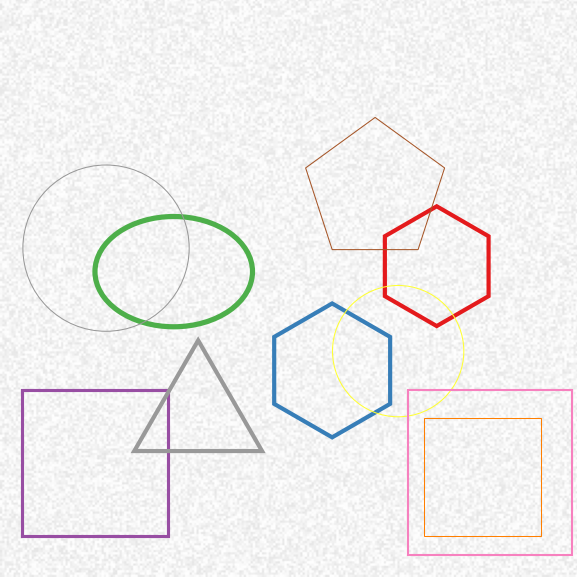[{"shape": "hexagon", "thickness": 2, "radius": 0.52, "center": [0.756, 0.538]}, {"shape": "hexagon", "thickness": 2, "radius": 0.58, "center": [0.575, 0.358]}, {"shape": "oval", "thickness": 2.5, "radius": 0.68, "center": [0.301, 0.529]}, {"shape": "square", "thickness": 1.5, "radius": 0.63, "center": [0.164, 0.198]}, {"shape": "square", "thickness": 0.5, "radius": 0.51, "center": [0.835, 0.173]}, {"shape": "circle", "thickness": 0.5, "radius": 0.57, "center": [0.689, 0.391]}, {"shape": "pentagon", "thickness": 0.5, "radius": 0.63, "center": [0.65, 0.669]}, {"shape": "square", "thickness": 1, "radius": 0.71, "center": [0.848, 0.181]}, {"shape": "circle", "thickness": 0.5, "radius": 0.72, "center": [0.184, 0.569]}, {"shape": "triangle", "thickness": 2, "radius": 0.64, "center": [0.343, 0.282]}]